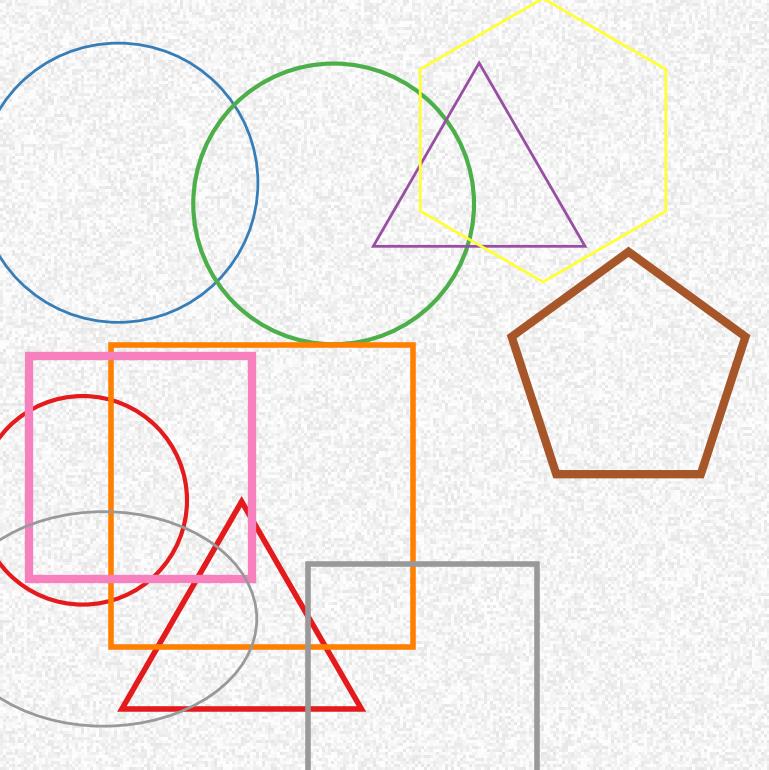[{"shape": "triangle", "thickness": 2, "radius": 0.9, "center": [0.314, 0.169]}, {"shape": "circle", "thickness": 1.5, "radius": 0.68, "center": [0.107, 0.35]}, {"shape": "circle", "thickness": 1, "radius": 0.91, "center": [0.154, 0.763]}, {"shape": "circle", "thickness": 1.5, "radius": 0.91, "center": [0.433, 0.735]}, {"shape": "triangle", "thickness": 1, "radius": 0.79, "center": [0.622, 0.76]}, {"shape": "square", "thickness": 2, "radius": 0.98, "center": [0.34, 0.356]}, {"shape": "hexagon", "thickness": 1, "radius": 0.92, "center": [0.705, 0.818]}, {"shape": "pentagon", "thickness": 3, "radius": 0.8, "center": [0.816, 0.513]}, {"shape": "square", "thickness": 3, "radius": 0.72, "center": [0.183, 0.393]}, {"shape": "oval", "thickness": 1, "radius": 0.99, "center": [0.134, 0.196]}, {"shape": "square", "thickness": 2, "radius": 0.74, "center": [0.549, 0.119]}]